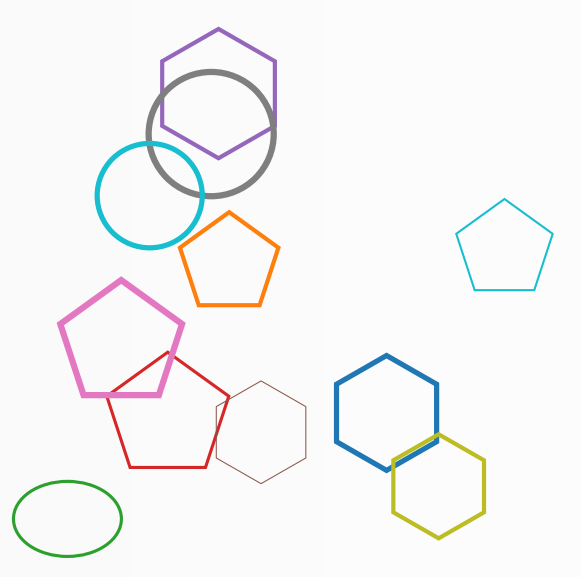[{"shape": "hexagon", "thickness": 2.5, "radius": 0.5, "center": [0.665, 0.284]}, {"shape": "pentagon", "thickness": 2, "radius": 0.45, "center": [0.394, 0.543]}, {"shape": "oval", "thickness": 1.5, "radius": 0.46, "center": [0.116, 0.101]}, {"shape": "pentagon", "thickness": 1.5, "radius": 0.55, "center": [0.289, 0.279]}, {"shape": "hexagon", "thickness": 2, "radius": 0.56, "center": [0.376, 0.837]}, {"shape": "hexagon", "thickness": 0.5, "radius": 0.44, "center": [0.449, 0.251]}, {"shape": "pentagon", "thickness": 3, "radius": 0.55, "center": [0.209, 0.404]}, {"shape": "circle", "thickness": 3, "radius": 0.54, "center": [0.363, 0.767]}, {"shape": "hexagon", "thickness": 2, "radius": 0.45, "center": [0.755, 0.157]}, {"shape": "pentagon", "thickness": 1, "radius": 0.44, "center": [0.868, 0.567]}, {"shape": "circle", "thickness": 2.5, "radius": 0.45, "center": [0.258, 0.66]}]